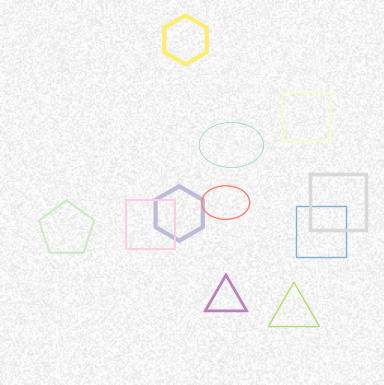[{"shape": "oval", "thickness": 0.5, "radius": 0.42, "center": [0.601, 0.623]}, {"shape": "square", "thickness": 1, "radius": 0.31, "center": [0.795, 0.699]}, {"shape": "hexagon", "thickness": 3, "radius": 0.35, "center": [0.465, 0.446]}, {"shape": "oval", "thickness": 1, "radius": 0.31, "center": [0.586, 0.474]}, {"shape": "square", "thickness": 1, "radius": 0.32, "center": [0.834, 0.399]}, {"shape": "triangle", "thickness": 1, "radius": 0.38, "center": [0.764, 0.19]}, {"shape": "square", "thickness": 1.5, "radius": 0.32, "center": [0.391, 0.416]}, {"shape": "square", "thickness": 2.5, "radius": 0.36, "center": [0.877, 0.475]}, {"shape": "triangle", "thickness": 2, "radius": 0.31, "center": [0.587, 0.224]}, {"shape": "pentagon", "thickness": 1.5, "radius": 0.38, "center": [0.173, 0.404]}, {"shape": "hexagon", "thickness": 3, "radius": 0.32, "center": [0.482, 0.896]}]